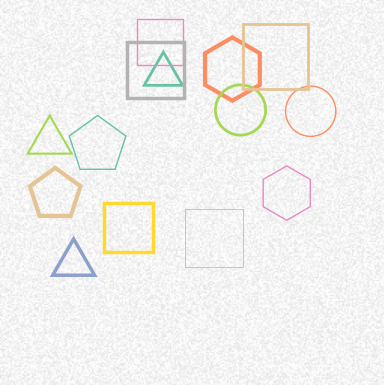[{"shape": "pentagon", "thickness": 1, "radius": 0.39, "center": [0.253, 0.623]}, {"shape": "triangle", "thickness": 2, "radius": 0.29, "center": [0.424, 0.807]}, {"shape": "hexagon", "thickness": 3, "radius": 0.41, "center": [0.604, 0.821]}, {"shape": "circle", "thickness": 1, "radius": 0.33, "center": [0.807, 0.711]}, {"shape": "triangle", "thickness": 2.5, "radius": 0.31, "center": [0.191, 0.316]}, {"shape": "square", "thickness": 1, "radius": 0.3, "center": [0.415, 0.892]}, {"shape": "hexagon", "thickness": 1, "radius": 0.35, "center": [0.745, 0.499]}, {"shape": "circle", "thickness": 2, "radius": 0.33, "center": [0.625, 0.714]}, {"shape": "triangle", "thickness": 1.5, "radius": 0.33, "center": [0.129, 0.634]}, {"shape": "square", "thickness": 2.5, "radius": 0.32, "center": [0.334, 0.409]}, {"shape": "square", "thickness": 2, "radius": 0.42, "center": [0.716, 0.853]}, {"shape": "pentagon", "thickness": 3, "radius": 0.34, "center": [0.143, 0.495]}, {"shape": "square", "thickness": 0.5, "radius": 0.38, "center": [0.555, 0.382]}, {"shape": "square", "thickness": 2.5, "radius": 0.37, "center": [0.404, 0.818]}]